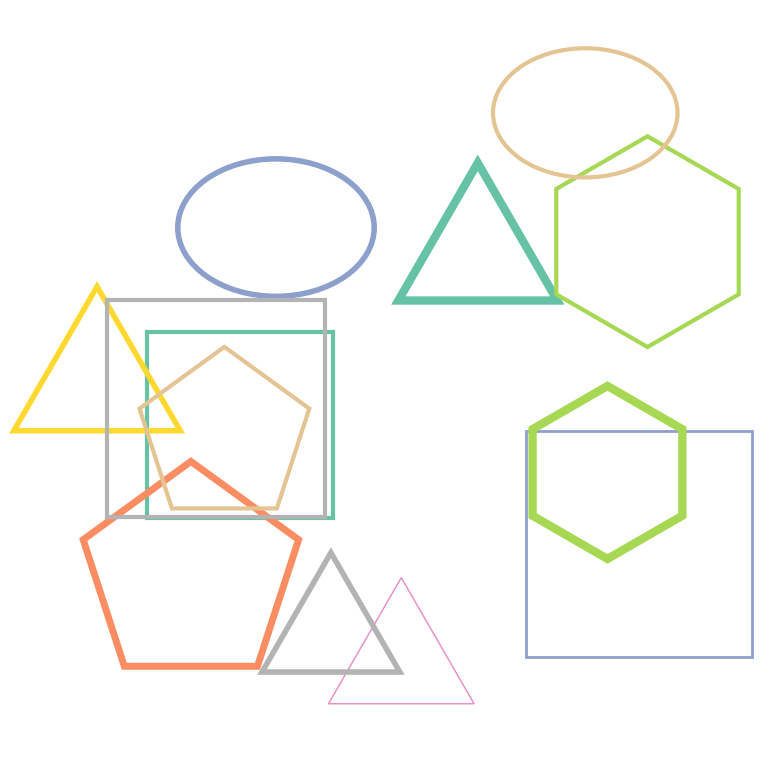[{"shape": "triangle", "thickness": 3, "radius": 0.6, "center": [0.621, 0.669]}, {"shape": "square", "thickness": 1.5, "radius": 0.6, "center": [0.312, 0.448]}, {"shape": "pentagon", "thickness": 2.5, "radius": 0.74, "center": [0.248, 0.254]}, {"shape": "oval", "thickness": 2, "radius": 0.64, "center": [0.358, 0.704]}, {"shape": "square", "thickness": 1, "radius": 0.73, "center": [0.83, 0.294]}, {"shape": "triangle", "thickness": 0.5, "radius": 0.55, "center": [0.521, 0.141]}, {"shape": "hexagon", "thickness": 1.5, "radius": 0.68, "center": [0.841, 0.686]}, {"shape": "hexagon", "thickness": 3, "radius": 0.56, "center": [0.789, 0.386]}, {"shape": "triangle", "thickness": 2, "radius": 0.62, "center": [0.126, 0.503]}, {"shape": "pentagon", "thickness": 1.5, "radius": 0.58, "center": [0.291, 0.434]}, {"shape": "oval", "thickness": 1.5, "radius": 0.6, "center": [0.76, 0.853]}, {"shape": "triangle", "thickness": 2, "radius": 0.52, "center": [0.43, 0.179]}, {"shape": "square", "thickness": 1.5, "radius": 0.71, "center": [0.281, 0.469]}]